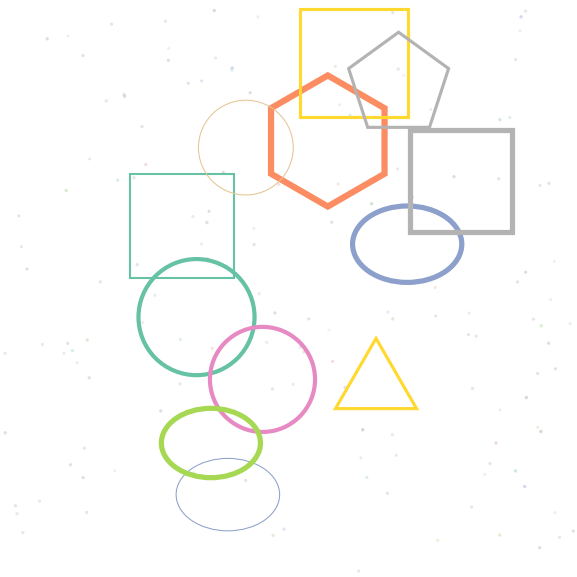[{"shape": "circle", "thickness": 2, "radius": 0.5, "center": [0.34, 0.45]}, {"shape": "square", "thickness": 1, "radius": 0.45, "center": [0.316, 0.608]}, {"shape": "hexagon", "thickness": 3, "radius": 0.57, "center": [0.568, 0.755]}, {"shape": "oval", "thickness": 2.5, "radius": 0.47, "center": [0.705, 0.576]}, {"shape": "oval", "thickness": 0.5, "radius": 0.45, "center": [0.395, 0.143]}, {"shape": "circle", "thickness": 2, "radius": 0.45, "center": [0.455, 0.342]}, {"shape": "oval", "thickness": 2.5, "radius": 0.43, "center": [0.365, 0.232]}, {"shape": "square", "thickness": 1.5, "radius": 0.47, "center": [0.613, 0.89]}, {"shape": "triangle", "thickness": 1.5, "radius": 0.41, "center": [0.651, 0.332]}, {"shape": "circle", "thickness": 0.5, "radius": 0.41, "center": [0.426, 0.744]}, {"shape": "square", "thickness": 2.5, "radius": 0.44, "center": [0.798, 0.686]}, {"shape": "pentagon", "thickness": 1.5, "radius": 0.46, "center": [0.69, 0.852]}]